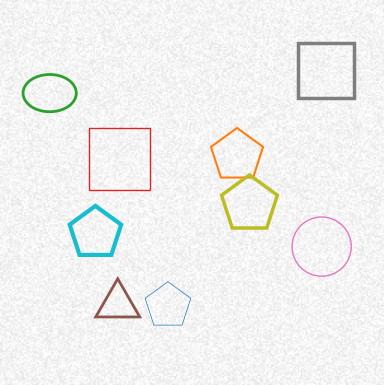[{"shape": "pentagon", "thickness": 0.5, "radius": 0.31, "center": [0.436, 0.206]}, {"shape": "pentagon", "thickness": 1.5, "radius": 0.36, "center": [0.616, 0.596]}, {"shape": "oval", "thickness": 2, "radius": 0.35, "center": [0.129, 0.758]}, {"shape": "square", "thickness": 1, "radius": 0.4, "center": [0.311, 0.588]}, {"shape": "triangle", "thickness": 2, "radius": 0.33, "center": [0.306, 0.21]}, {"shape": "circle", "thickness": 1, "radius": 0.38, "center": [0.835, 0.359]}, {"shape": "square", "thickness": 2.5, "radius": 0.36, "center": [0.847, 0.818]}, {"shape": "pentagon", "thickness": 2.5, "radius": 0.38, "center": [0.648, 0.469]}, {"shape": "pentagon", "thickness": 3, "radius": 0.35, "center": [0.248, 0.395]}]